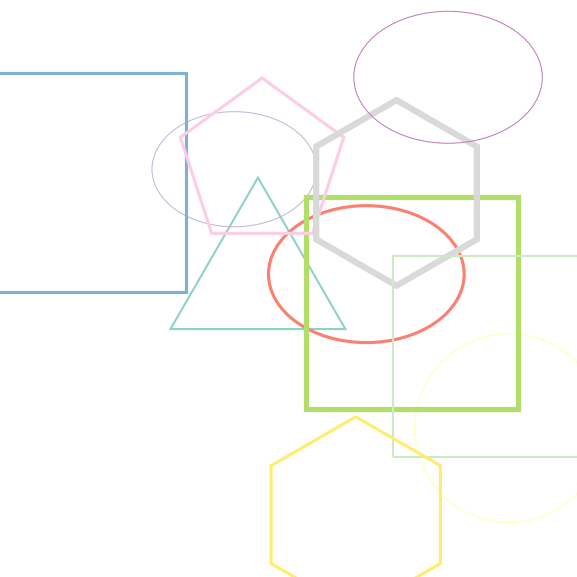[{"shape": "triangle", "thickness": 1, "radius": 0.87, "center": [0.447, 0.517]}, {"shape": "circle", "thickness": 0.5, "radius": 0.82, "center": [0.882, 0.258]}, {"shape": "oval", "thickness": 0.5, "radius": 0.71, "center": [0.406, 0.706]}, {"shape": "oval", "thickness": 1.5, "radius": 0.85, "center": [0.634, 0.524]}, {"shape": "square", "thickness": 1.5, "radius": 0.95, "center": [0.133, 0.683]}, {"shape": "square", "thickness": 2.5, "radius": 0.92, "center": [0.713, 0.474]}, {"shape": "pentagon", "thickness": 1.5, "radius": 0.74, "center": [0.454, 0.715]}, {"shape": "hexagon", "thickness": 3, "radius": 0.8, "center": [0.687, 0.665]}, {"shape": "oval", "thickness": 0.5, "radius": 0.82, "center": [0.776, 0.865]}, {"shape": "square", "thickness": 1, "radius": 0.87, "center": [0.854, 0.381]}, {"shape": "hexagon", "thickness": 1.5, "radius": 0.85, "center": [0.616, 0.108]}]